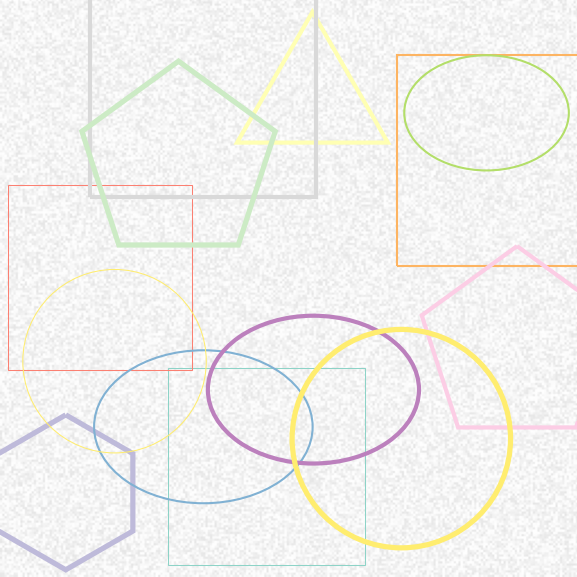[{"shape": "square", "thickness": 0.5, "radius": 0.85, "center": [0.462, 0.191]}, {"shape": "triangle", "thickness": 2, "radius": 0.75, "center": [0.541, 0.828]}, {"shape": "hexagon", "thickness": 2.5, "radius": 0.67, "center": [0.114, 0.147]}, {"shape": "square", "thickness": 0.5, "radius": 0.8, "center": [0.173, 0.519]}, {"shape": "oval", "thickness": 1, "radius": 0.95, "center": [0.352, 0.26]}, {"shape": "square", "thickness": 1, "radius": 0.91, "center": [0.869, 0.721]}, {"shape": "oval", "thickness": 1, "radius": 0.71, "center": [0.843, 0.804]}, {"shape": "pentagon", "thickness": 2, "radius": 0.87, "center": [0.895, 0.399]}, {"shape": "square", "thickness": 2, "radius": 0.98, "center": [0.351, 0.855]}, {"shape": "oval", "thickness": 2, "radius": 0.91, "center": [0.543, 0.324]}, {"shape": "pentagon", "thickness": 2.5, "radius": 0.88, "center": [0.309, 0.717]}, {"shape": "circle", "thickness": 2.5, "radius": 0.95, "center": [0.695, 0.24]}, {"shape": "circle", "thickness": 0.5, "radius": 0.79, "center": [0.198, 0.374]}]